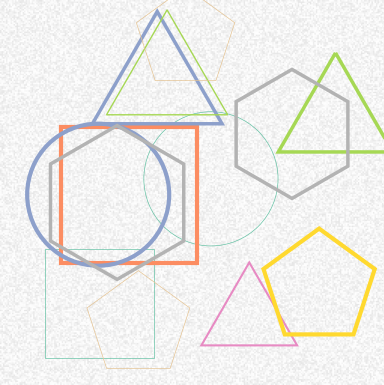[{"shape": "square", "thickness": 0.5, "radius": 0.71, "center": [0.258, 0.212]}, {"shape": "circle", "thickness": 0.5, "radius": 0.87, "center": [0.548, 0.536]}, {"shape": "square", "thickness": 3, "radius": 0.88, "center": [0.334, 0.493]}, {"shape": "circle", "thickness": 3, "radius": 0.92, "center": [0.255, 0.494]}, {"shape": "triangle", "thickness": 2.5, "radius": 0.97, "center": [0.408, 0.776]}, {"shape": "triangle", "thickness": 1.5, "radius": 0.72, "center": [0.647, 0.175]}, {"shape": "triangle", "thickness": 2.5, "radius": 0.86, "center": [0.871, 0.691]}, {"shape": "triangle", "thickness": 1, "radius": 0.91, "center": [0.434, 0.793]}, {"shape": "pentagon", "thickness": 3, "radius": 0.76, "center": [0.829, 0.254]}, {"shape": "pentagon", "thickness": 0.5, "radius": 0.7, "center": [0.359, 0.157]}, {"shape": "pentagon", "thickness": 0.5, "radius": 0.67, "center": [0.482, 0.899]}, {"shape": "hexagon", "thickness": 2.5, "radius": 0.84, "center": [0.758, 0.652]}, {"shape": "hexagon", "thickness": 2.5, "radius": 1.0, "center": [0.304, 0.474]}]